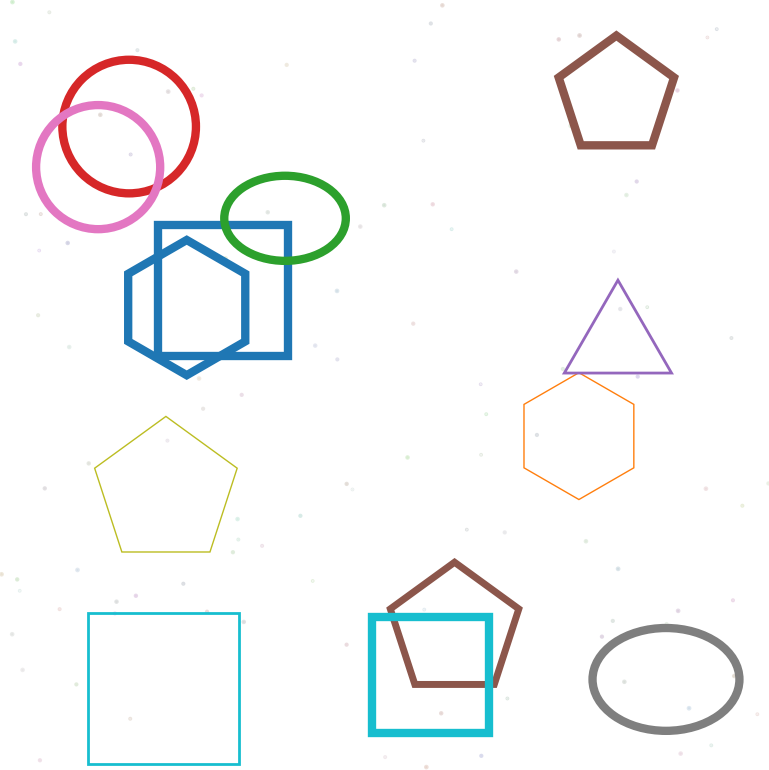[{"shape": "square", "thickness": 3, "radius": 0.42, "center": [0.29, 0.623]}, {"shape": "hexagon", "thickness": 3, "radius": 0.44, "center": [0.243, 0.601]}, {"shape": "hexagon", "thickness": 0.5, "radius": 0.41, "center": [0.752, 0.434]}, {"shape": "oval", "thickness": 3, "radius": 0.39, "center": [0.37, 0.716]}, {"shape": "circle", "thickness": 3, "radius": 0.43, "center": [0.168, 0.836]}, {"shape": "triangle", "thickness": 1, "radius": 0.4, "center": [0.803, 0.556]}, {"shape": "pentagon", "thickness": 2.5, "radius": 0.44, "center": [0.59, 0.182]}, {"shape": "pentagon", "thickness": 3, "radius": 0.39, "center": [0.8, 0.875]}, {"shape": "circle", "thickness": 3, "radius": 0.4, "center": [0.127, 0.783]}, {"shape": "oval", "thickness": 3, "radius": 0.48, "center": [0.865, 0.118]}, {"shape": "pentagon", "thickness": 0.5, "radius": 0.49, "center": [0.215, 0.362]}, {"shape": "square", "thickness": 1, "radius": 0.49, "center": [0.212, 0.105]}, {"shape": "square", "thickness": 3, "radius": 0.38, "center": [0.559, 0.124]}]